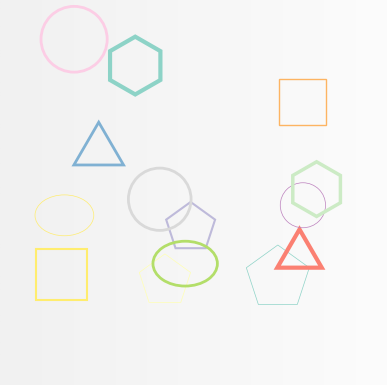[{"shape": "pentagon", "thickness": 0.5, "radius": 0.43, "center": [0.717, 0.278]}, {"shape": "hexagon", "thickness": 3, "radius": 0.38, "center": [0.349, 0.83]}, {"shape": "pentagon", "thickness": 0.5, "radius": 0.35, "center": [0.426, 0.271]}, {"shape": "pentagon", "thickness": 1.5, "radius": 0.33, "center": [0.492, 0.409]}, {"shape": "triangle", "thickness": 3, "radius": 0.33, "center": [0.773, 0.338]}, {"shape": "triangle", "thickness": 2, "radius": 0.37, "center": [0.255, 0.608]}, {"shape": "square", "thickness": 1, "radius": 0.3, "center": [0.78, 0.735]}, {"shape": "oval", "thickness": 2, "radius": 0.42, "center": [0.478, 0.315]}, {"shape": "circle", "thickness": 2, "radius": 0.43, "center": [0.191, 0.898]}, {"shape": "circle", "thickness": 2, "radius": 0.4, "center": [0.412, 0.482]}, {"shape": "circle", "thickness": 0.5, "radius": 0.29, "center": [0.782, 0.467]}, {"shape": "hexagon", "thickness": 2.5, "radius": 0.35, "center": [0.817, 0.509]}, {"shape": "oval", "thickness": 0.5, "radius": 0.38, "center": [0.166, 0.441]}, {"shape": "square", "thickness": 1.5, "radius": 0.33, "center": [0.159, 0.287]}]